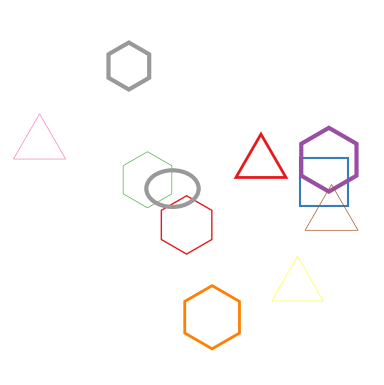[{"shape": "triangle", "thickness": 2, "radius": 0.38, "center": [0.678, 0.577]}, {"shape": "hexagon", "thickness": 1, "radius": 0.38, "center": [0.485, 0.416]}, {"shape": "square", "thickness": 1.5, "radius": 0.31, "center": [0.84, 0.527]}, {"shape": "hexagon", "thickness": 0.5, "radius": 0.36, "center": [0.383, 0.533]}, {"shape": "hexagon", "thickness": 3, "radius": 0.41, "center": [0.854, 0.585]}, {"shape": "hexagon", "thickness": 2, "radius": 0.41, "center": [0.551, 0.176]}, {"shape": "triangle", "thickness": 0.5, "radius": 0.39, "center": [0.773, 0.257]}, {"shape": "triangle", "thickness": 0.5, "radius": 0.4, "center": [0.861, 0.442]}, {"shape": "triangle", "thickness": 0.5, "radius": 0.39, "center": [0.103, 0.626]}, {"shape": "oval", "thickness": 3, "radius": 0.34, "center": [0.448, 0.51]}, {"shape": "hexagon", "thickness": 3, "radius": 0.31, "center": [0.335, 0.828]}]